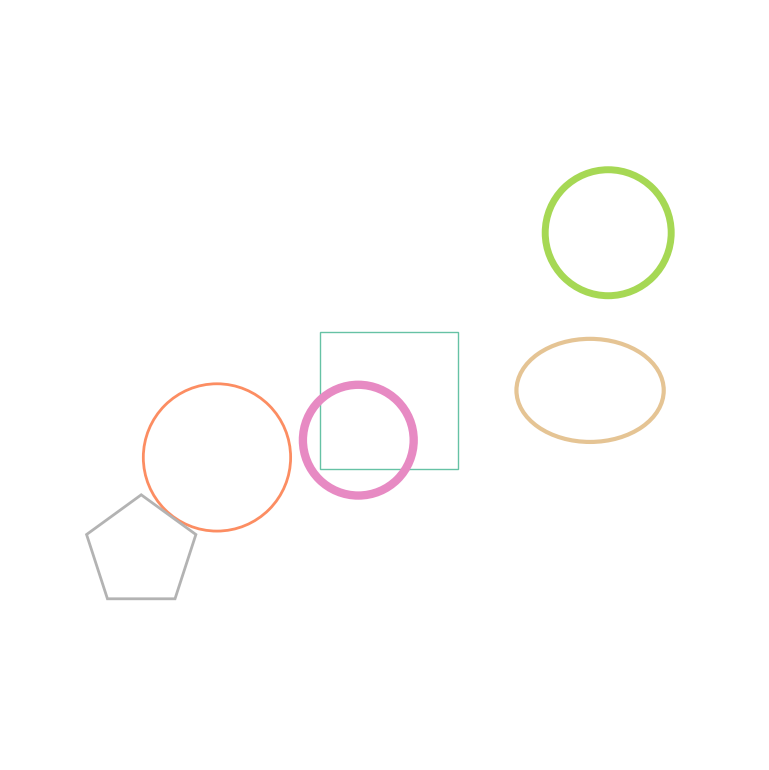[{"shape": "square", "thickness": 0.5, "radius": 0.45, "center": [0.505, 0.48]}, {"shape": "circle", "thickness": 1, "radius": 0.48, "center": [0.282, 0.406]}, {"shape": "circle", "thickness": 3, "radius": 0.36, "center": [0.465, 0.428]}, {"shape": "circle", "thickness": 2.5, "radius": 0.41, "center": [0.79, 0.698]}, {"shape": "oval", "thickness": 1.5, "radius": 0.48, "center": [0.766, 0.493]}, {"shape": "pentagon", "thickness": 1, "radius": 0.37, "center": [0.183, 0.283]}]